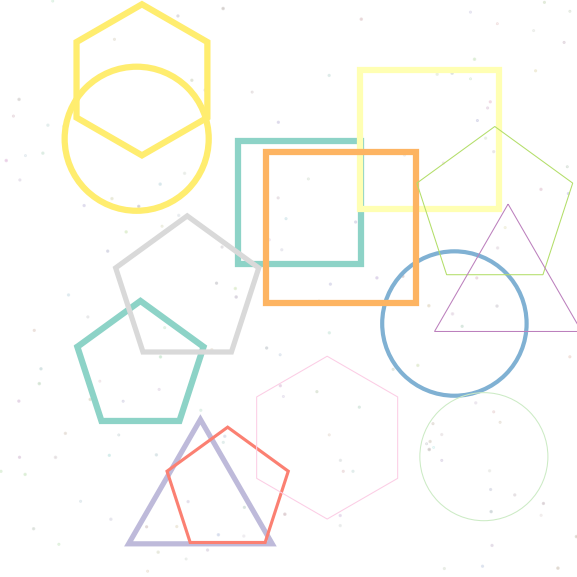[{"shape": "square", "thickness": 3, "radius": 0.53, "center": [0.518, 0.648]}, {"shape": "pentagon", "thickness": 3, "radius": 0.57, "center": [0.243, 0.363]}, {"shape": "square", "thickness": 3, "radius": 0.6, "center": [0.744, 0.758]}, {"shape": "triangle", "thickness": 2.5, "radius": 0.72, "center": [0.347, 0.129]}, {"shape": "pentagon", "thickness": 1.5, "radius": 0.55, "center": [0.394, 0.149]}, {"shape": "circle", "thickness": 2, "radius": 0.63, "center": [0.787, 0.439]}, {"shape": "square", "thickness": 3, "radius": 0.65, "center": [0.59, 0.605]}, {"shape": "pentagon", "thickness": 0.5, "radius": 0.71, "center": [0.857, 0.638]}, {"shape": "hexagon", "thickness": 0.5, "radius": 0.7, "center": [0.567, 0.241]}, {"shape": "pentagon", "thickness": 2.5, "radius": 0.65, "center": [0.324, 0.495]}, {"shape": "triangle", "thickness": 0.5, "radius": 0.74, "center": [0.88, 0.499]}, {"shape": "circle", "thickness": 0.5, "radius": 0.55, "center": [0.838, 0.208]}, {"shape": "hexagon", "thickness": 3, "radius": 0.65, "center": [0.246, 0.861]}, {"shape": "circle", "thickness": 3, "radius": 0.62, "center": [0.237, 0.759]}]